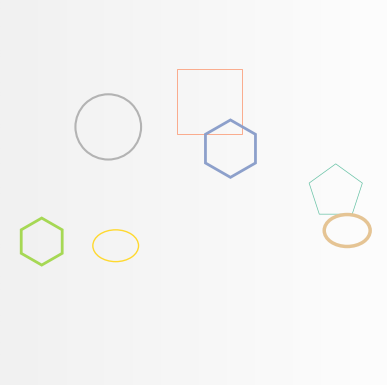[{"shape": "pentagon", "thickness": 0.5, "radius": 0.36, "center": [0.866, 0.502]}, {"shape": "square", "thickness": 0.5, "radius": 0.42, "center": [0.541, 0.737]}, {"shape": "hexagon", "thickness": 2, "radius": 0.37, "center": [0.595, 0.614]}, {"shape": "hexagon", "thickness": 2, "radius": 0.31, "center": [0.108, 0.373]}, {"shape": "oval", "thickness": 1, "radius": 0.29, "center": [0.299, 0.362]}, {"shape": "oval", "thickness": 2.5, "radius": 0.3, "center": [0.896, 0.401]}, {"shape": "circle", "thickness": 1.5, "radius": 0.42, "center": [0.279, 0.67]}]